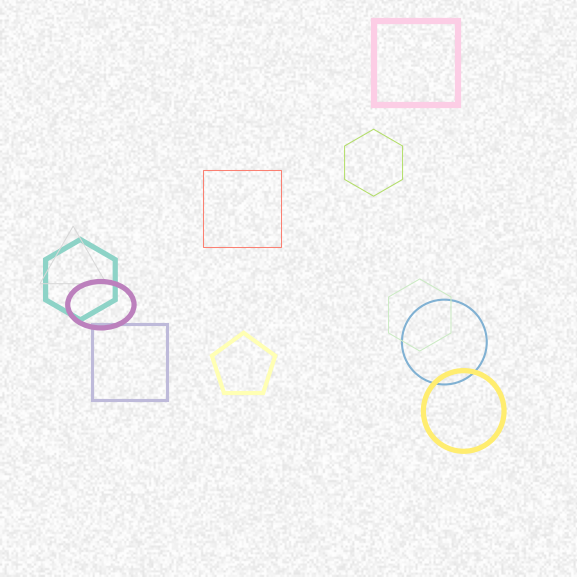[{"shape": "hexagon", "thickness": 2.5, "radius": 0.35, "center": [0.139, 0.515]}, {"shape": "pentagon", "thickness": 2, "radius": 0.29, "center": [0.422, 0.365]}, {"shape": "square", "thickness": 1.5, "radius": 0.33, "center": [0.224, 0.372]}, {"shape": "square", "thickness": 0.5, "radius": 0.34, "center": [0.419, 0.638]}, {"shape": "circle", "thickness": 1, "radius": 0.37, "center": [0.769, 0.407]}, {"shape": "hexagon", "thickness": 0.5, "radius": 0.29, "center": [0.647, 0.717]}, {"shape": "square", "thickness": 3, "radius": 0.36, "center": [0.721, 0.89]}, {"shape": "triangle", "thickness": 0.5, "radius": 0.33, "center": [0.127, 0.541]}, {"shape": "oval", "thickness": 2.5, "radius": 0.29, "center": [0.175, 0.472]}, {"shape": "hexagon", "thickness": 0.5, "radius": 0.31, "center": [0.727, 0.454]}, {"shape": "circle", "thickness": 2.5, "radius": 0.35, "center": [0.803, 0.288]}]